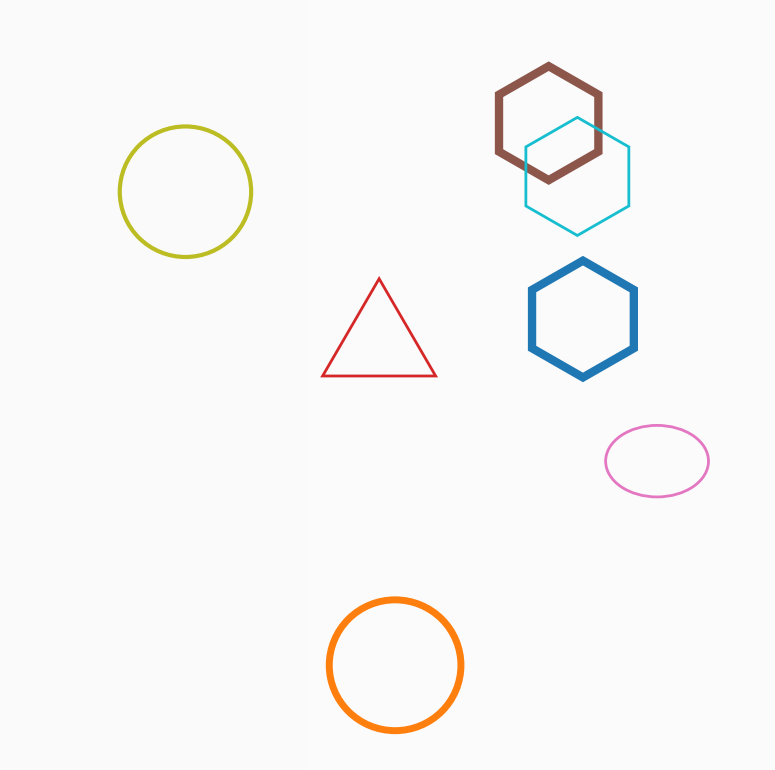[{"shape": "hexagon", "thickness": 3, "radius": 0.38, "center": [0.752, 0.586]}, {"shape": "circle", "thickness": 2.5, "radius": 0.42, "center": [0.51, 0.136]}, {"shape": "triangle", "thickness": 1, "radius": 0.42, "center": [0.489, 0.554]}, {"shape": "hexagon", "thickness": 3, "radius": 0.37, "center": [0.708, 0.84]}, {"shape": "oval", "thickness": 1, "radius": 0.33, "center": [0.848, 0.401]}, {"shape": "circle", "thickness": 1.5, "radius": 0.42, "center": [0.239, 0.751]}, {"shape": "hexagon", "thickness": 1, "radius": 0.38, "center": [0.745, 0.771]}]